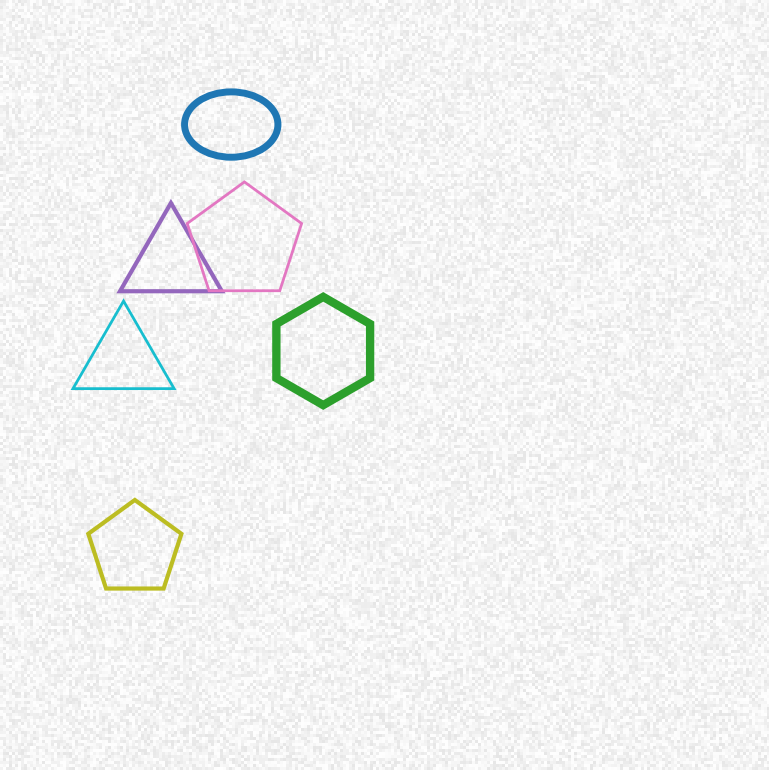[{"shape": "oval", "thickness": 2.5, "radius": 0.3, "center": [0.3, 0.838]}, {"shape": "hexagon", "thickness": 3, "radius": 0.35, "center": [0.42, 0.544]}, {"shape": "triangle", "thickness": 1.5, "radius": 0.38, "center": [0.222, 0.66]}, {"shape": "pentagon", "thickness": 1, "radius": 0.39, "center": [0.317, 0.686]}, {"shape": "pentagon", "thickness": 1.5, "radius": 0.32, "center": [0.175, 0.287]}, {"shape": "triangle", "thickness": 1, "radius": 0.38, "center": [0.16, 0.533]}]